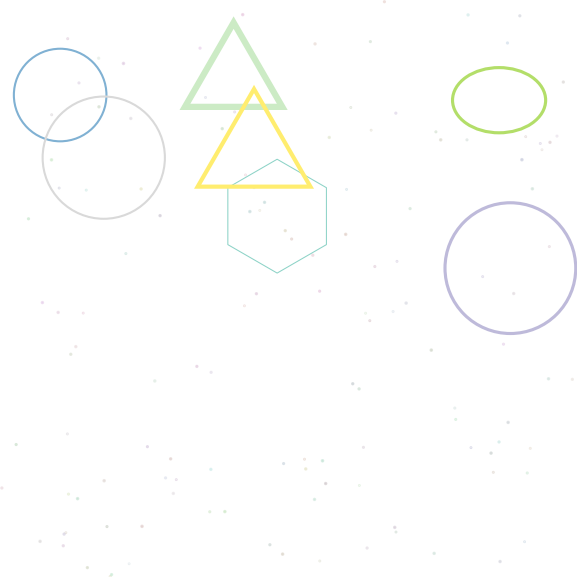[{"shape": "hexagon", "thickness": 0.5, "radius": 0.49, "center": [0.48, 0.625]}, {"shape": "circle", "thickness": 1.5, "radius": 0.57, "center": [0.884, 0.535]}, {"shape": "circle", "thickness": 1, "radius": 0.4, "center": [0.104, 0.835]}, {"shape": "oval", "thickness": 1.5, "radius": 0.4, "center": [0.864, 0.826]}, {"shape": "circle", "thickness": 1, "radius": 0.53, "center": [0.18, 0.726]}, {"shape": "triangle", "thickness": 3, "radius": 0.49, "center": [0.405, 0.863]}, {"shape": "triangle", "thickness": 2, "radius": 0.56, "center": [0.44, 0.732]}]